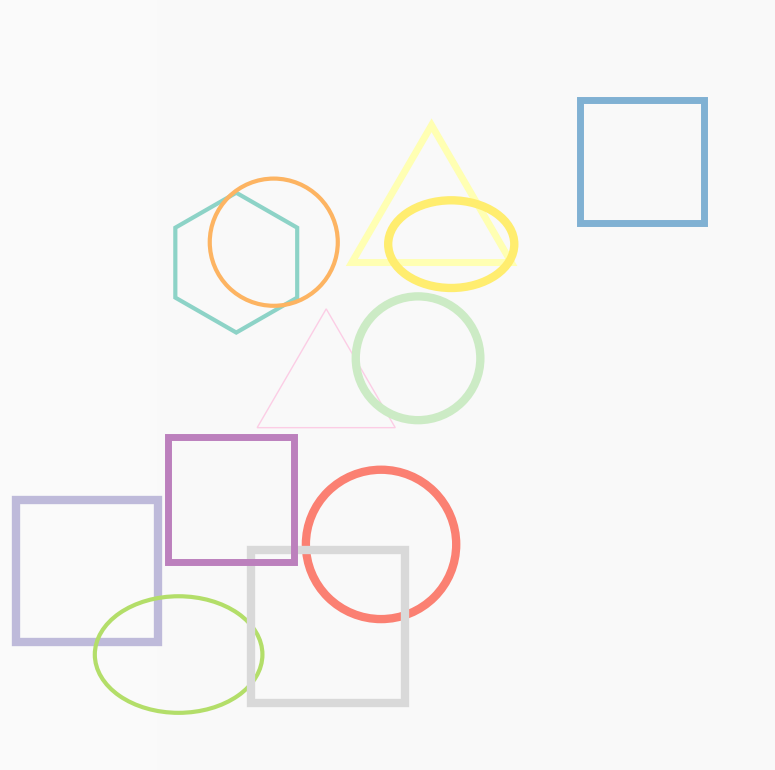[{"shape": "hexagon", "thickness": 1.5, "radius": 0.45, "center": [0.305, 0.659]}, {"shape": "triangle", "thickness": 2.5, "radius": 0.59, "center": [0.557, 0.718]}, {"shape": "square", "thickness": 3, "radius": 0.46, "center": [0.112, 0.258]}, {"shape": "circle", "thickness": 3, "radius": 0.48, "center": [0.492, 0.293]}, {"shape": "square", "thickness": 2.5, "radius": 0.4, "center": [0.828, 0.79]}, {"shape": "circle", "thickness": 1.5, "radius": 0.41, "center": [0.353, 0.685]}, {"shape": "oval", "thickness": 1.5, "radius": 0.54, "center": [0.23, 0.15]}, {"shape": "triangle", "thickness": 0.5, "radius": 0.51, "center": [0.421, 0.496]}, {"shape": "square", "thickness": 3, "radius": 0.5, "center": [0.423, 0.187]}, {"shape": "square", "thickness": 2.5, "radius": 0.41, "center": [0.298, 0.351]}, {"shape": "circle", "thickness": 3, "radius": 0.4, "center": [0.539, 0.535]}, {"shape": "oval", "thickness": 3, "radius": 0.41, "center": [0.582, 0.683]}]